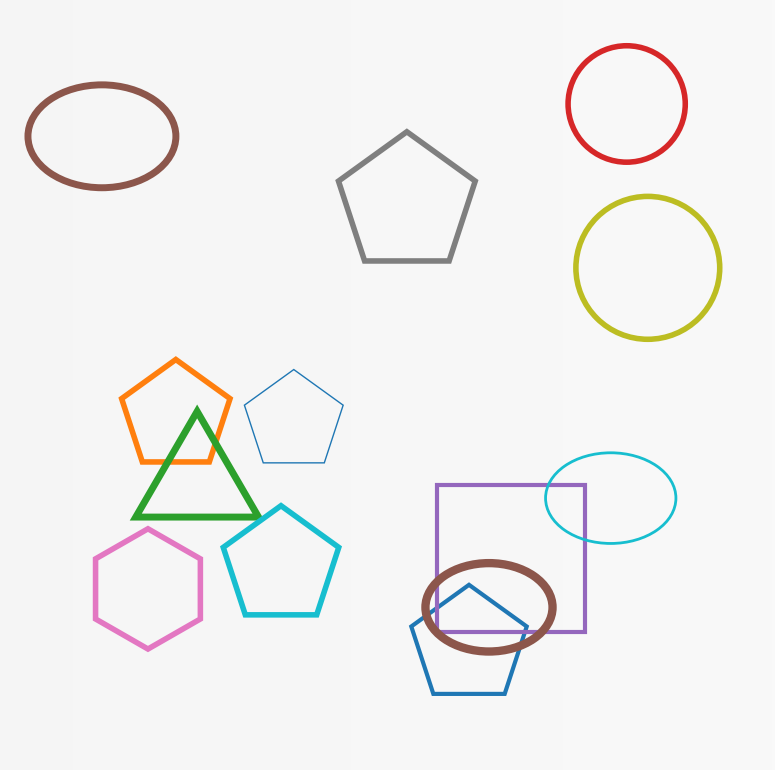[{"shape": "pentagon", "thickness": 0.5, "radius": 0.33, "center": [0.379, 0.453]}, {"shape": "pentagon", "thickness": 1.5, "radius": 0.39, "center": [0.605, 0.162]}, {"shape": "pentagon", "thickness": 2, "radius": 0.37, "center": [0.227, 0.46]}, {"shape": "triangle", "thickness": 2.5, "radius": 0.46, "center": [0.254, 0.374]}, {"shape": "circle", "thickness": 2, "radius": 0.38, "center": [0.809, 0.865]}, {"shape": "square", "thickness": 1.5, "radius": 0.48, "center": [0.659, 0.275]}, {"shape": "oval", "thickness": 3, "radius": 0.41, "center": [0.631, 0.211]}, {"shape": "oval", "thickness": 2.5, "radius": 0.48, "center": [0.132, 0.823]}, {"shape": "hexagon", "thickness": 2, "radius": 0.39, "center": [0.191, 0.235]}, {"shape": "pentagon", "thickness": 2, "radius": 0.46, "center": [0.525, 0.736]}, {"shape": "circle", "thickness": 2, "radius": 0.46, "center": [0.836, 0.652]}, {"shape": "pentagon", "thickness": 2, "radius": 0.39, "center": [0.363, 0.265]}, {"shape": "oval", "thickness": 1, "radius": 0.42, "center": [0.788, 0.353]}]